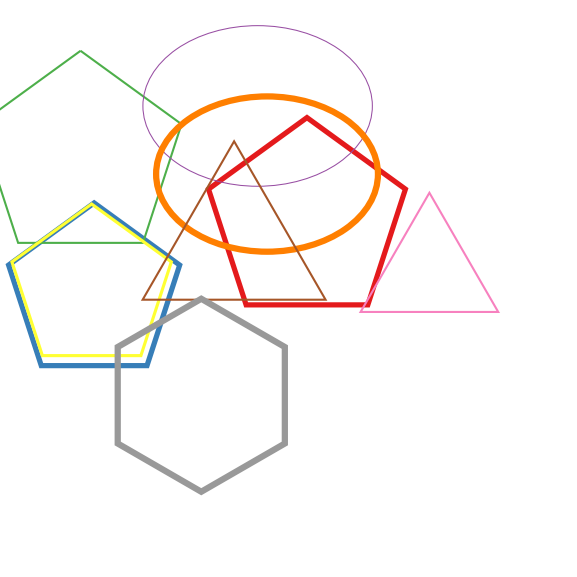[{"shape": "pentagon", "thickness": 2.5, "radius": 0.9, "center": [0.532, 0.616]}, {"shape": "pentagon", "thickness": 2.5, "radius": 0.78, "center": [0.163, 0.492]}, {"shape": "pentagon", "thickness": 1, "radius": 0.92, "center": [0.139, 0.727]}, {"shape": "oval", "thickness": 0.5, "radius": 0.99, "center": [0.446, 0.816]}, {"shape": "oval", "thickness": 3, "radius": 0.96, "center": [0.462, 0.698]}, {"shape": "pentagon", "thickness": 1.5, "radius": 0.73, "center": [0.159, 0.501]}, {"shape": "triangle", "thickness": 1, "radius": 0.91, "center": [0.405, 0.572]}, {"shape": "triangle", "thickness": 1, "radius": 0.69, "center": [0.744, 0.528]}, {"shape": "hexagon", "thickness": 3, "radius": 0.84, "center": [0.349, 0.315]}]